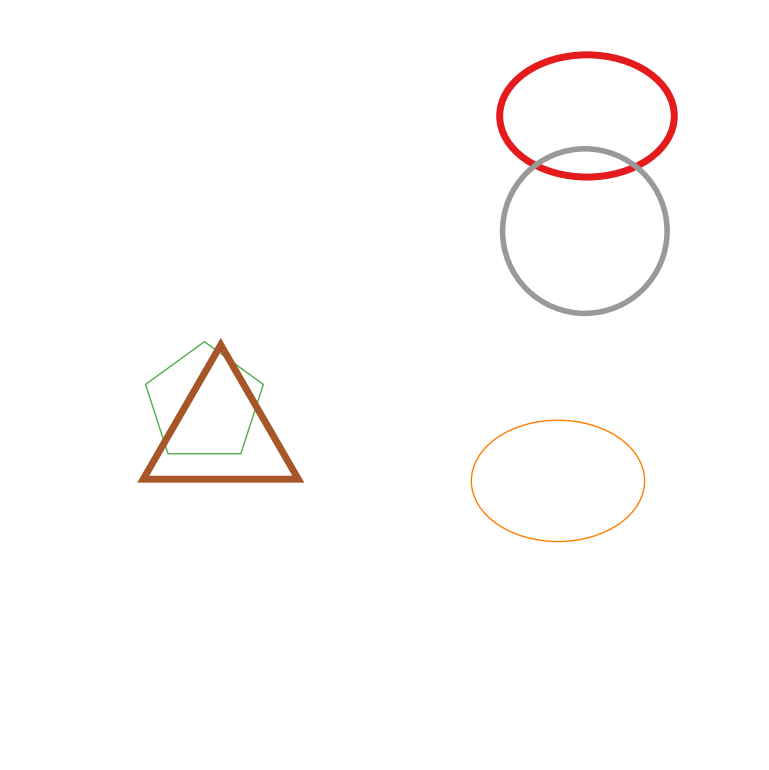[{"shape": "oval", "thickness": 2.5, "radius": 0.57, "center": [0.762, 0.849]}, {"shape": "pentagon", "thickness": 0.5, "radius": 0.4, "center": [0.266, 0.476]}, {"shape": "oval", "thickness": 0.5, "radius": 0.56, "center": [0.725, 0.375]}, {"shape": "triangle", "thickness": 2.5, "radius": 0.58, "center": [0.287, 0.436]}, {"shape": "circle", "thickness": 2, "radius": 0.53, "center": [0.76, 0.7]}]